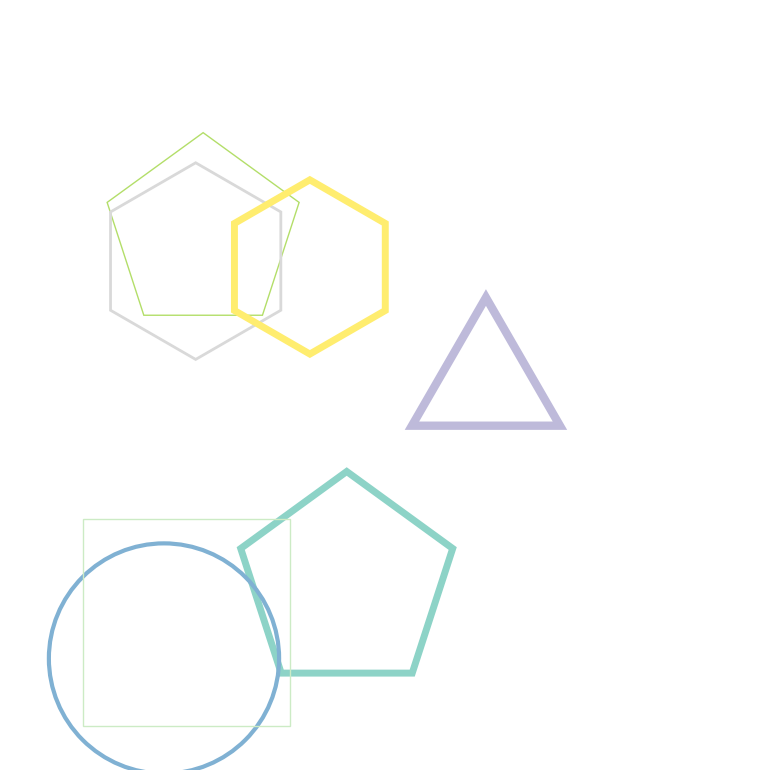[{"shape": "pentagon", "thickness": 2.5, "radius": 0.72, "center": [0.45, 0.243]}, {"shape": "triangle", "thickness": 3, "radius": 0.55, "center": [0.631, 0.503]}, {"shape": "circle", "thickness": 1.5, "radius": 0.75, "center": [0.213, 0.145]}, {"shape": "pentagon", "thickness": 0.5, "radius": 0.66, "center": [0.264, 0.697]}, {"shape": "hexagon", "thickness": 1, "radius": 0.64, "center": [0.254, 0.661]}, {"shape": "square", "thickness": 0.5, "radius": 0.67, "center": [0.242, 0.192]}, {"shape": "hexagon", "thickness": 2.5, "radius": 0.57, "center": [0.402, 0.653]}]